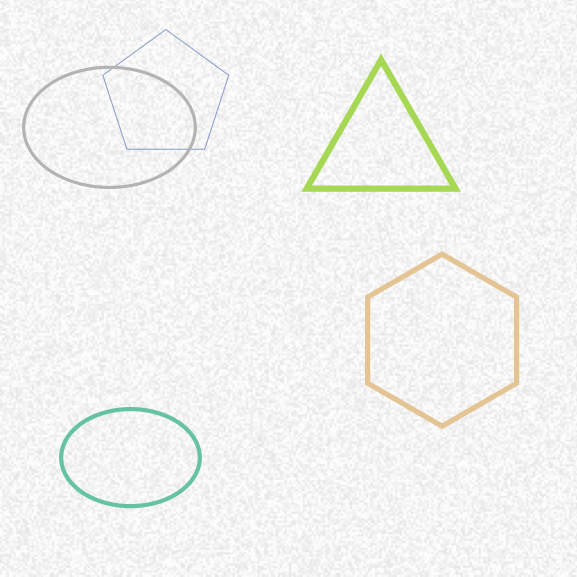[{"shape": "oval", "thickness": 2, "radius": 0.6, "center": [0.226, 0.207]}, {"shape": "pentagon", "thickness": 0.5, "radius": 0.57, "center": [0.287, 0.833]}, {"shape": "triangle", "thickness": 3, "radius": 0.74, "center": [0.66, 0.747]}, {"shape": "hexagon", "thickness": 2.5, "radius": 0.74, "center": [0.766, 0.41]}, {"shape": "oval", "thickness": 1.5, "radius": 0.74, "center": [0.19, 0.779]}]